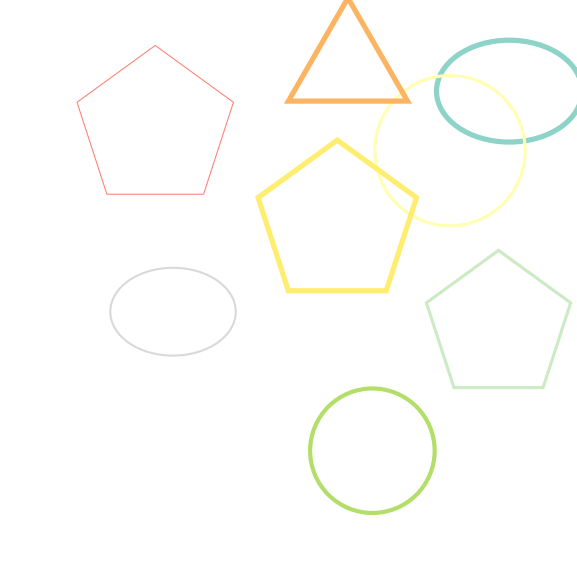[{"shape": "oval", "thickness": 2.5, "radius": 0.63, "center": [0.882, 0.841]}, {"shape": "circle", "thickness": 1.5, "radius": 0.65, "center": [0.779, 0.738]}, {"shape": "pentagon", "thickness": 0.5, "radius": 0.71, "center": [0.269, 0.778]}, {"shape": "triangle", "thickness": 2.5, "radius": 0.6, "center": [0.602, 0.884]}, {"shape": "circle", "thickness": 2, "radius": 0.54, "center": [0.645, 0.219]}, {"shape": "oval", "thickness": 1, "radius": 0.54, "center": [0.3, 0.459]}, {"shape": "pentagon", "thickness": 1.5, "radius": 0.66, "center": [0.863, 0.434]}, {"shape": "pentagon", "thickness": 2.5, "radius": 0.72, "center": [0.584, 0.612]}]